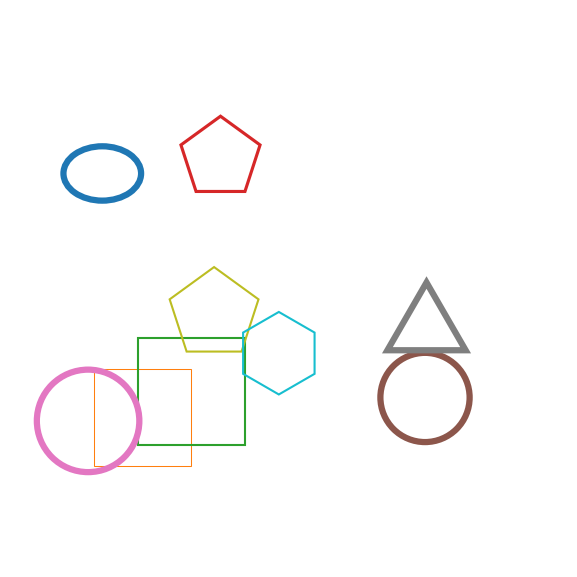[{"shape": "oval", "thickness": 3, "radius": 0.34, "center": [0.177, 0.699]}, {"shape": "square", "thickness": 0.5, "radius": 0.42, "center": [0.247, 0.276]}, {"shape": "square", "thickness": 1, "radius": 0.46, "center": [0.332, 0.321]}, {"shape": "pentagon", "thickness": 1.5, "radius": 0.36, "center": [0.382, 0.726]}, {"shape": "circle", "thickness": 3, "radius": 0.39, "center": [0.736, 0.311]}, {"shape": "circle", "thickness": 3, "radius": 0.44, "center": [0.153, 0.27]}, {"shape": "triangle", "thickness": 3, "radius": 0.39, "center": [0.739, 0.432]}, {"shape": "pentagon", "thickness": 1, "radius": 0.4, "center": [0.371, 0.456]}, {"shape": "hexagon", "thickness": 1, "radius": 0.36, "center": [0.483, 0.388]}]